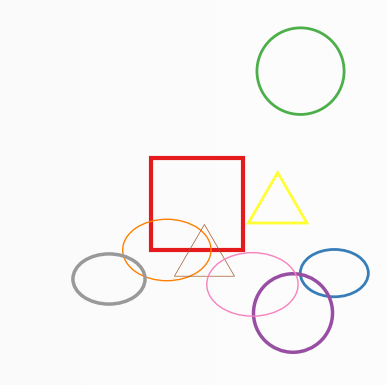[{"shape": "square", "thickness": 3, "radius": 0.6, "center": [0.509, 0.469]}, {"shape": "oval", "thickness": 2, "radius": 0.44, "center": [0.863, 0.291]}, {"shape": "circle", "thickness": 2, "radius": 0.56, "center": [0.776, 0.815]}, {"shape": "circle", "thickness": 2.5, "radius": 0.51, "center": [0.756, 0.187]}, {"shape": "oval", "thickness": 1, "radius": 0.57, "center": [0.431, 0.351]}, {"shape": "triangle", "thickness": 2, "radius": 0.44, "center": [0.717, 0.464]}, {"shape": "triangle", "thickness": 0.5, "radius": 0.45, "center": [0.528, 0.327]}, {"shape": "oval", "thickness": 1, "radius": 0.59, "center": [0.651, 0.261]}, {"shape": "oval", "thickness": 2.5, "radius": 0.47, "center": [0.281, 0.275]}]